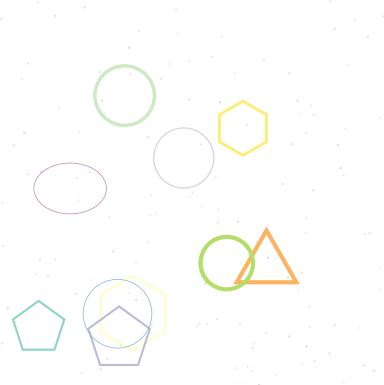[{"shape": "pentagon", "thickness": 1.5, "radius": 0.35, "center": [0.1, 0.148]}, {"shape": "hexagon", "thickness": 1, "radius": 0.48, "center": [0.346, 0.187]}, {"shape": "pentagon", "thickness": 1.5, "radius": 0.42, "center": [0.309, 0.12]}, {"shape": "circle", "thickness": 0.5, "radius": 0.45, "center": [0.305, 0.185]}, {"shape": "triangle", "thickness": 3, "radius": 0.45, "center": [0.692, 0.312]}, {"shape": "circle", "thickness": 3, "radius": 0.34, "center": [0.589, 0.317]}, {"shape": "circle", "thickness": 1, "radius": 0.39, "center": [0.477, 0.59]}, {"shape": "oval", "thickness": 0.5, "radius": 0.47, "center": [0.182, 0.51]}, {"shape": "circle", "thickness": 2.5, "radius": 0.39, "center": [0.324, 0.752]}, {"shape": "hexagon", "thickness": 2, "radius": 0.35, "center": [0.631, 0.667]}]